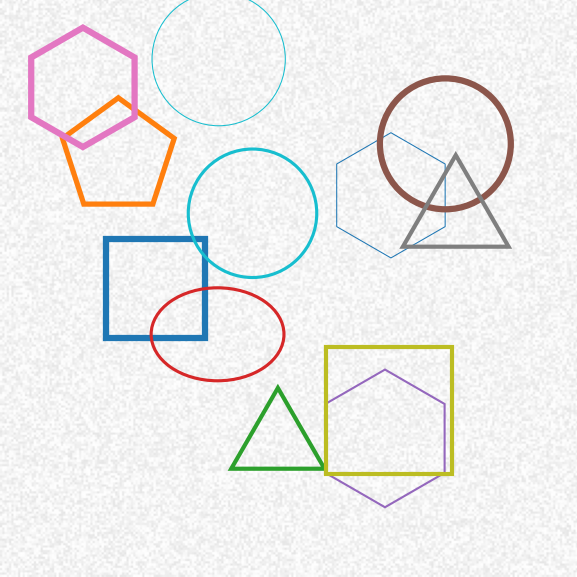[{"shape": "hexagon", "thickness": 0.5, "radius": 0.54, "center": [0.677, 0.661]}, {"shape": "square", "thickness": 3, "radius": 0.43, "center": [0.269, 0.5]}, {"shape": "pentagon", "thickness": 2.5, "radius": 0.51, "center": [0.205, 0.728]}, {"shape": "triangle", "thickness": 2, "radius": 0.47, "center": [0.481, 0.234]}, {"shape": "oval", "thickness": 1.5, "radius": 0.58, "center": [0.377, 0.42]}, {"shape": "hexagon", "thickness": 1, "radius": 0.6, "center": [0.667, 0.24]}, {"shape": "circle", "thickness": 3, "radius": 0.57, "center": [0.771, 0.75]}, {"shape": "hexagon", "thickness": 3, "radius": 0.52, "center": [0.144, 0.848]}, {"shape": "triangle", "thickness": 2, "radius": 0.53, "center": [0.789, 0.625]}, {"shape": "square", "thickness": 2, "radius": 0.55, "center": [0.673, 0.288]}, {"shape": "circle", "thickness": 0.5, "radius": 0.58, "center": [0.379, 0.897]}, {"shape": "circle", "thickness": 1.5, "radius": 0.56, "center": [0.437, 0.63]}]